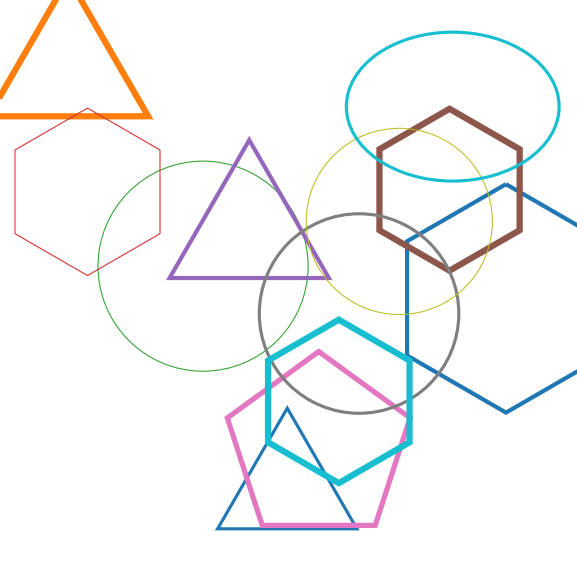[{"shape": "triangle", "thickness": 1.5, "radius": 0.7, "center": [0.497, 0.153]}, {"shape": "hexagon", "thickness": 2, "radius": 0.99, "center": [0.876, 0.482]}, {"shape": "triangle", "thickness": 3, "radius": 0.8, "center": [0.118, 0.878]}, {"shape": "circle", "thickness": 0.5, "radius": 0.91, "center": [0.352, 0.538]}, {"shape": "hexagon", "thickness": 0.5, "radius": 0.72, "center": [0.151, 0.667]}, {"shape": "triangle", "thickness": 2, "radius": 0.8, "center": [0.432, 0.597]}, {"shape": "hexagon", "thickness": 3, "radius": 0.7, "center": [0.778, 0.671]}, {"shape": "pentagon", "thickness": 2.5, "radius": 0.83, "center": [0.552, 0.224]}, {"shape": "circle", "thickness": 1.5, "radius": 0.86, "center": [0.622, 0.456]}, {"shape": "circle", "thickness": 0.5, "radius": 0.81, "center": [0.691, 0.616]}, {"shape": "hexagon", "thickness": 3, "radius": 0.71, "center": [0.587, 0.304]}, {"shape": "oval", "thickness": 1.5, "radius": 0.92, "center": [0.784, 0.815]}]